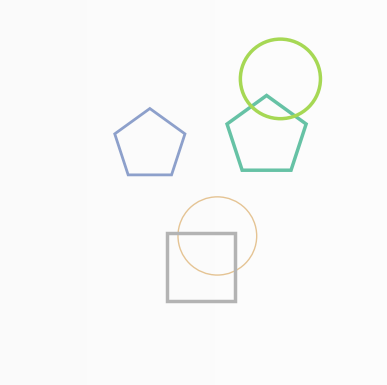[{"shape": "pentagon", "thickness": 2.5, "radius": 0.54, "center": [0.688, 0.645]}, {"shape": "pentagon", "thickness": 2, "radius": 0.48, "center": [0.387, 0.623]}, {"shape": "circle", "thickness": 2.5, "radius": 0.52, "center": [0.724, 0.795]}, {"shape": "circle", "thickness": 1, "radius": 0.51, "center": [0.561, 0.387]}, {"shape": "square", "thickness": 2.5, "radius": 0.44, "center": [0.518, 0.307]}]